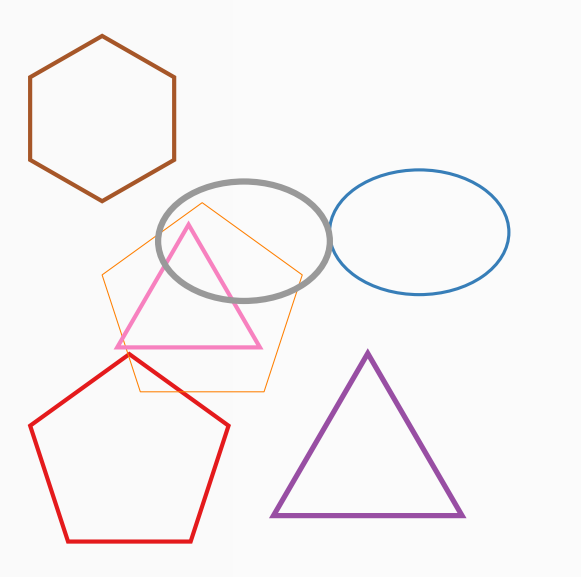[{"shape": "pentagon", "thickness": 2, "radius": 0.9, "center": [0.223, 0.207]}, {"shape": "oval", "thickness": 1.5, "radius": 0.77, "center": [0.721, 0.597]}, {"shape": "triangle", "thickness": 2.5, "radius": 0.94, "center": [0.633, 0.2]}, {"shape": "pentagon", "thickness": 0.5, "radius": 0.91, "center": [0.348, 0.467]}, {"shape": "hexagon", "thickness": 2, "radius": 0.72, "center": [0.176, 0.794]}, {"shape": "triangle", "thickness": 2, "radius": 0.71, "center": [0.324, 0.468]}, {"shape": "oval", "thickness": 3, "radius": 0.74, "center": [0.42, 0.581]}]